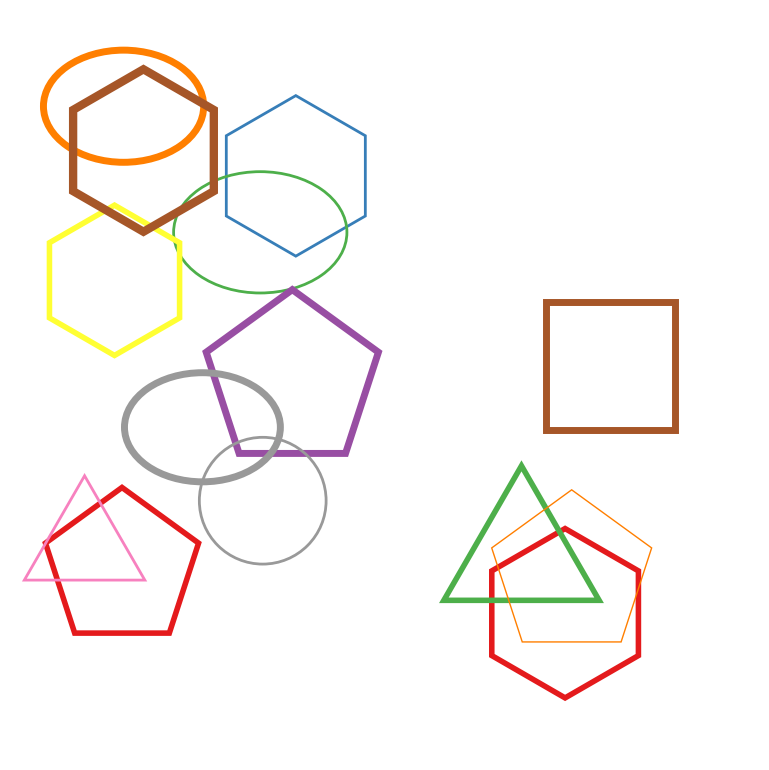[{"shape": "pentagon", "thickness": 2, "radius": 0.52, "center": [0.158, 0.262]}, {"shape": "hexagon", "thickness": 2, "radius": 0.55, "center": [0.734, 0.204]}, {"shape": "hexagon", "thickness": 1, "radius": 0.52, "center": [0.384, 0.772]}, {"shape": "triangle", "thickness": 2, "radius": 0.58, "center": [0.677, 0.279]}, {"shape": "oval", "thickness": 1, "radius": 0.56, "center": [0.338, 0.698]}, {"shape": "pentagon", "thickness": 2.5, "radius": 0.59, "center": [0.38, 0.506]}, {"shape": "oval", "thickness": 2.5, "radius": 0.52, "center": [0.16, 0.862]}, {"shape": "pentagon", "thickness": 0.5, "radius": 0.55, "center": [0.742, 0.255]}, {"shape": "hexagon", "thickness": 2, "radius": 0.49, "center": [0.149, 0.636]}, {"shape": "square", "thickness": 2.5, "radius": 0.42, "center": [0.793, 0.525]}, {"shape": "hexagon", "thickness": 3, "radius": 0.53, "center": [0.186, 0.805]}, {"shape": "triangle", "thickness": 1, "radius": 0.45, "center": [0.11, 0.292]}, {"shape": "circle", "thickness": 1, "radius": 0.41, "center": [0.341, 0.35]}, {"shape": "oval", "thickness": 2.5, "radius": 0.51, "center": [0.263, 0.445]}]